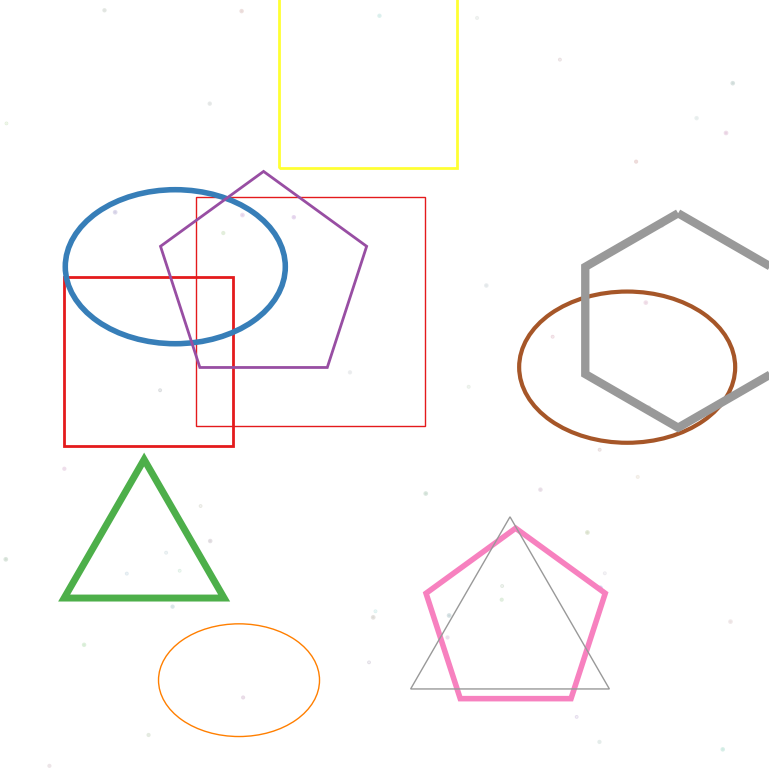[{"shape": "square", "thickness": 1, "radius": 0.55, "center": [0.193, 0.531]}, {"shape": "square", "thickness": 0.5, "radius": 0.74, "center": [0.403, 0.595]}, {"shape": "oval", "thickness": 2, "radius": 0.71, "center": [0.228, 0.654]}, {"shape": "triangle", "thickness": 2.5, "radius": 0.6, "center": [0.187, 0.283]}, {"shape": "pentagon", "thickness": 1, "radius": 0.7, "center": [0.342, 0.637]}, {"shape": "oval", "thickness": 0.5, "radius": 0.52, "center": [0.31, 0.117]}, {"shape": "square", "thickness": 1, "radius": 0.58, "center": [0.478, 0.897]}, {"shape": "oval", "thickness": 1.5, "radius": 0.7, "center": [0.815, 0.523]}, {"shape": "pentagon", "thickness": 2, "radius": 0.61, "center": [0.67, 0.192]}, {"shape": "hexagon", "thickness": 3, "radius": 0.7, "center": [0.881, 0.584]}, {"shape": "triangle", "thickness": 0.5, "radius": 0.75, "center": [0.662, 0.18]}]